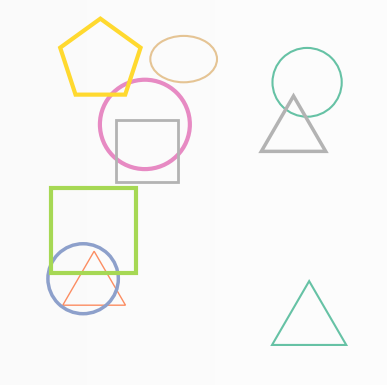[{"shape": "circle", "thickness": 1.5, "radius": 0.45, "center": [0.793, 0.786]}, {"shape": "triangle", "thickness": 1.5, "radius": 0.55, "center": [0.798, 0.159]}, {"shape": "triangle", "thickness": 1, "radius": 0.47, "center": [0.243, 0.254]}, {"shape": "circle", "thickness": 2.5, "radius": 0.45, "center": [0.215, 0.276]}, {"shape": "circle", "thickness": 3, "radius": 0.58, "center": [0.374, 0.677]}, {"shape": "square", "thickness": 3, "radius": 0.55, "center": [0.241, 0.401]}, {"shape": "pentagon", "thickness": 3, "radius": 0.55, "center": [0.259, 0.842]}, {"shape": "oval", "thickness": 1.5, "radius": 0.43, "center": [0.474, 0.847]}, {"shape": "triangle", "thickness": 2.5, "radius": 0.48, "center": [0.757, 0.655]}, {"shape": "square", "thickness": 2, "radius": 0.4, "center": [0.379, 0.608]}]